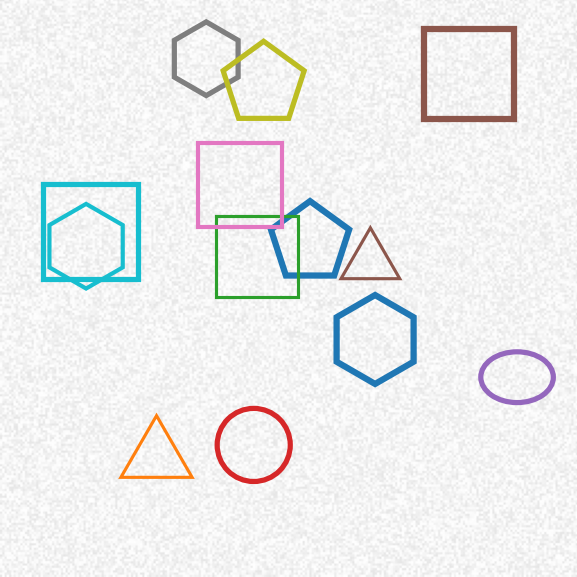[{"shape": "pentagon", "thickness": 3, "radius": 0.36, "center": [0.537, 0.58]}, {"shape": "hexagon", "thickness": 3, "radius": 0.38, "center": [0.65, 0.411]}, {"shape": "triangle", "thickness": 1.5, "radius": 0.36, "center": [0.271, 0.208]}, {"shape": "square", "thickness": 1.5, "radius": 0.35, "center": [0.444, 0.555]}, {"shape": "circle", "thickness": 2.5, "radius": 0.32, "center": [0.439, 0.229]}, {"shape": "oval", "thickness": 2.5, "radius": 0.31, "center": [0.895, 0.346]}, {"shape": "triangle", "thickness": 1.5, "radius": 0.29, "center": [0.641, 0.546]}, {"shape": "square", "thickness": 3, "radius": 0.39, "center": [0.812, 0.87]}, {"shape": "square", "thickness": 2, "radius": 0.36, "center": [0.415, 0.678]}, {"shape": "hexagon", "thickness": 2.5, "radius": 0.32, "center": [0.357, 0.897]}, {"shape": "pentagon", "thickness": 2.5, "radius": 0.37, "center": [0.457, 0.854]}, {"shape": "square", "thickness": 2.5, "radius": 0.41, "center": [0.157, 0.599]}, {"shape": "hexagon", "thickness": 2, "radius": 0.37, "center": [0.149, 0.573]}]